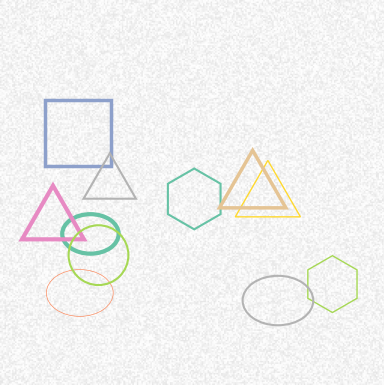[{"shape": "oval", "thickness": 3, "radius": 0.37, "center": [0.235, 0.392]}, {"shape": "hexagon", "thickness": 1.5, "radius": 0.39, "center": [0.504, 0.483]}, {"shape": "oval", "thickness": 0.5, "radius": 0.43, "center": [0.207, 0.239]}, {"shape": "square", "thickness": 2.5, "radius": 0.43, "center": [0.203, 0.654]}, {"shape": "triangle", "thickness": 3, "radius": 0.46, "center": [0.138, 0.425]}, {"shape": "hexagon", "thickness": 1, "radius": 0.37, "center": [0.863, 0.262]}, {"shape": "circle", "thickness": 1.5, "radius": 0.39, "center": [0.256, 0.337]}, {"shape": "triangle", "thickness": 1, "radius": 0.49, "center": [0.696, 0.486]}, {"shape": "triangle", "thickness": 2.5, "radius": 0.5, "center": [0.656, 0.51]}, {"shape": "triangle", "thickness": 1.5, "radius": 0.39, "center": [0.285, 0.523]}, {"shape": "oval", "thickness": 1.5, "radius": 0.46, "center": [0.722, 0.219]}]